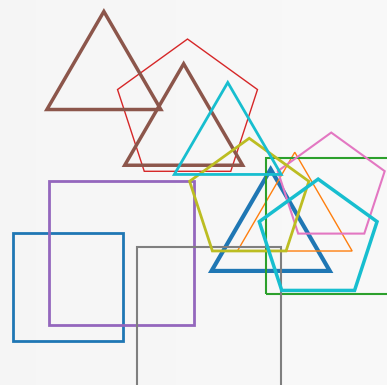[{"shape": "triangle", "thickness": 3, "radius": 0.88, "center": [0.698, 0.384]}, {"shape": "square", "thickness": 2, "radius": 0.71, "center": [0.176, 0.255]}, {"shape": "triangle", "thickness": 1, "radius": 0.86, "center": [0.761, 0.434]}, {"shape": "square", "thickness": 1.5, "radius": 0.89, "center": [0.864, 0.412]}, {"shape": "pentagon", "thickness": 1, "radius": 0.95, "center": [0.484, 0.709]}, {"shape": "square", "thickness": 2, "radius": 0.93, "center": [0.313, 0.343]}, {"shape": "triangle", "thickness": 2.5, "radius": 0.85, "center": [0.268, 0.8]}, {"shape": "triangle", "thickness": 2.5, "radius": 0.88, "center": [0.474, 0.659]}, {"shape": "pentagon", "thickness": 1.5, "radius": 0.73, "center": [0.855, 0.511]}, {"shape": "square", "thickness": 1.5, "radius": 0.92, "center": [0.539, 0.173]}, {"shape": "pentagon", "thickness": 2, "radius": 0.81, "center": [0.643, 0.479]}, {"shape": "pentagon", "thickness": 2.5, "radius": 0.8, "center": [0.821, 0.375]}, {"shape": "triangle", "thickness": 2, "radius": 0.8, "center": [0.588, 0.627]}]